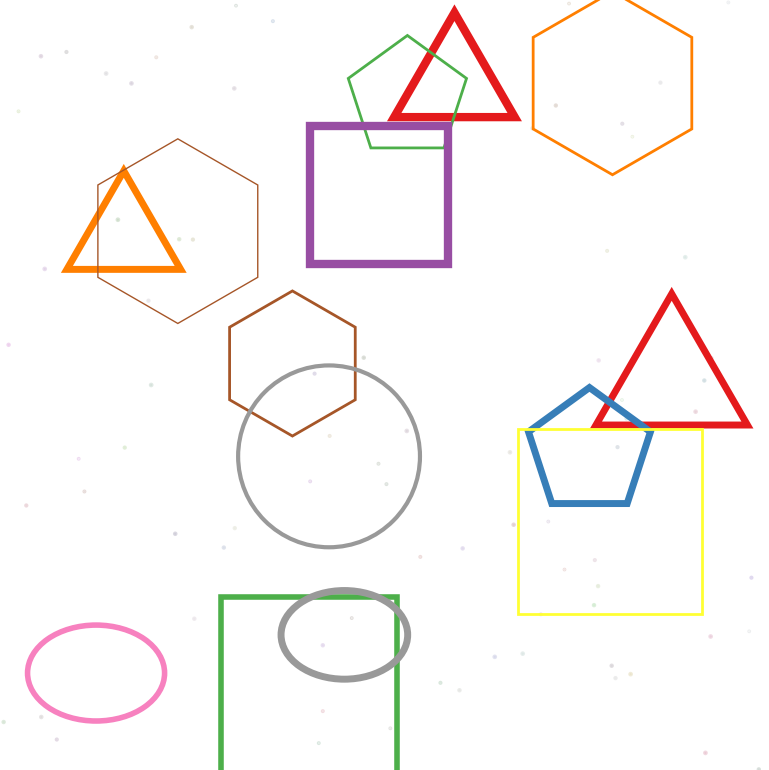[{"shape": "triangle", "thickness": 3, "radius": 0.45, "center": [0.59, 0.893]}, {"shape": "triangle", "thickness": 2.5, "radius": 0.57, "center": [0.872, 0.505]}, {"shape": "pentagon", "thickness": 2.5, "radius": 0.42, "center": [0.766, 0.413]}, {"shape": "square", "thickness": 2, "radius": 0.57, "center": [0.401, 0.111]}, {"shape": "pentagon", "thickness": 1, "radius": 0.4, "center": [0.529, 0.873]}, {"shape": "square", "thickness": 3, "radius": 0.45, "center": [0.492, 0.746]}, {"shape": "hexagon", "thickness": 1, "radius": 0.59, "center": [0.795, 0.892]}, {"shape": "triangle", "thickness": 2.5, "radius": 0.43, "center": [0.161, 0.693]}, {"shape": "square", "thickness": 1, "radius": 0.6, "center": [0.792, 0.323]}, {"shape": "hexagon", "thickness": 0.5, "radius": 0.6, "center": [0.231, 0.7]}, {"shape": "hexagon", "thickness": 1, "radius": 0.47, "center": [0.38, 0.528]}, {"shape": "oval", "thickness": 2, "radius": 0.44, "center": [0.125, 0.126]}, {"shape": "oval", "thickness": 2.5, "radius": 0.41, "center": [0.447, 0.176]}, {"shape": "circle", "thickness": 1.5, "radius": 0.59, "center": [0.427, 0.407]}]